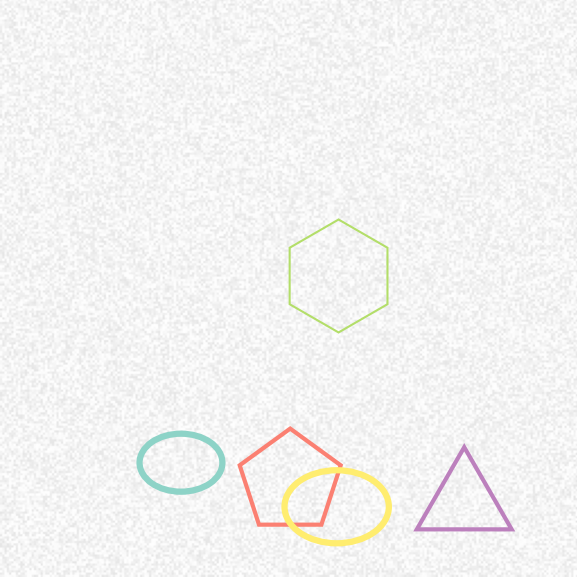[{"shape": "oval", "thickness": 3, "radius": 0.36, "center": [0.313, 0.198]}, {"shape": "pentagon", "thickness": 2, "radius": 0.46, "center": [0.503, 0.165]}, {"shape": "hexagon", "thickness": 1, "radius": 0.49, "center": [0.586, 0.521]}, {"shape": "triangle", "thickness": 2, "radius": 0.47, "center": [0.804, 0.13]}, {"shape": "oval", "thickness": 3, "radius": 0.45, "center": [0.583, 0.122]}]